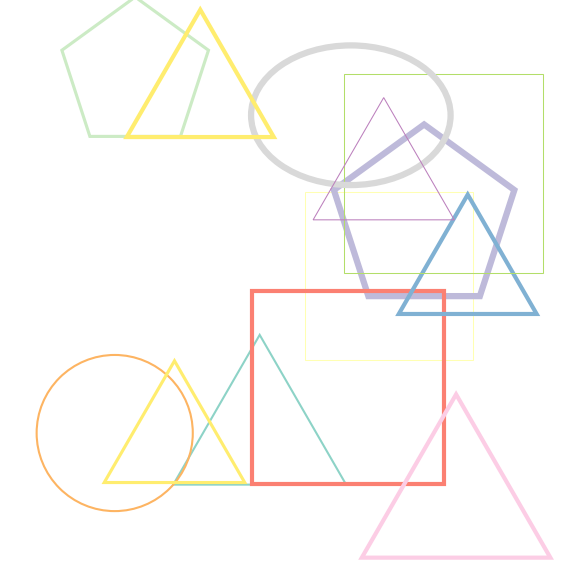[{"shape": "triangle", "thickness": 1, "radius": 0.86, "center": [0.45, 0.246]}, {"shape": "square", "thickness": 0.5, "radius": 0.73, "center": [0.673, 0.521]}, {"shape": "pentagon", "thickness": 3, "radius": 0.82, "center": [0.734, 0.619]}, {"shape": "square", "thickness": 2, "radius": 0.83, "center": [0.603, 0.329]}, {"shape": "triangle", "thickness": 2, "radius": 0.69, "center": [0.81, 0.524]}, {"shape": "circle", "thickness": 1, "radius": 0.68, "center": [0.199, 0.249]}, {"shape": "square", "thickness": 0.5, "radius": 0.86, "center": [0.768, 0.699]}, {"shape": "triangle", "thickness": 2, "radius": 0.94, "center": [0.79, 0.128]}, {"shape": "oval", "thickness": 3, "radius": 0.86, "center": [0.607, 0.8]}, {"shape": "triangle", "thickness": 0.5, "radius": 0.71, "center": [0.664, 0.689]}, {"shape": "pentagon", "thickness": 1.5, "radius": 0.67, "center": [0.234, 0.871]}, {"shape": "triangle", "thickness": 1.5, "radius": 0.7, "center": [0.302, 0.234]}, {"shape": "triangle", "thickness": 2, "radius": 0.73, "center": [0.347, 0.835]}]